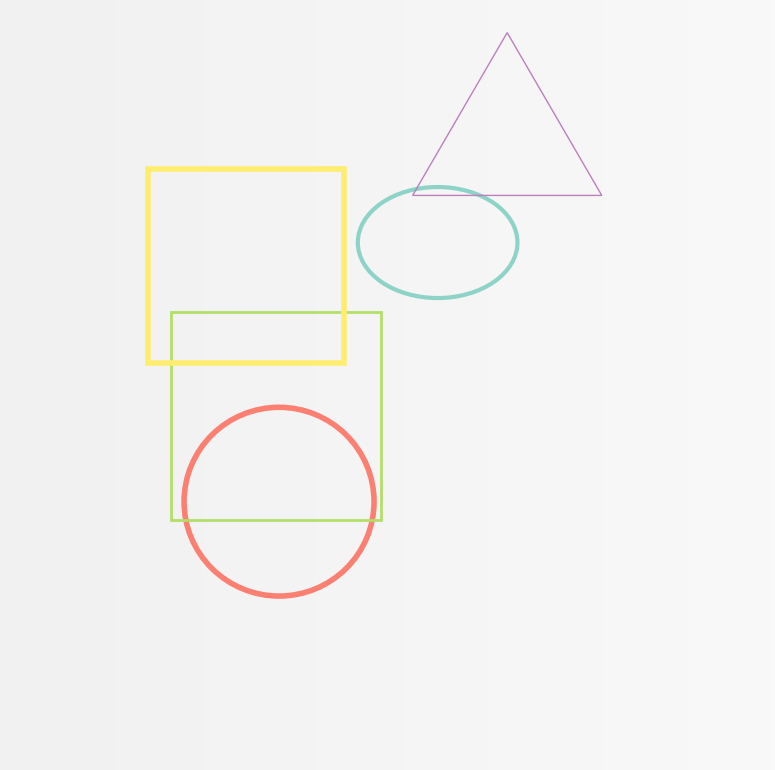[{"shape": "oval", "thickness": 1.5, "radius": 0.51, "center": [0.565, 0.685]}, {"shape": "circle", "thickness": 2, "radius": 0.61, "center": [0.36, 0.348]}, {"shape": "square", "thickness": 1, "radius": 0.68, "center": [0.356, 0.46]}, {"shape": "triangle", "thickness": 0.5, "radius": 0.7, "center": [0.654, 0.817]}, {"shape": "square", "thickness": 2, "radius": 0.63, "center": [0.318, 0.654]}]